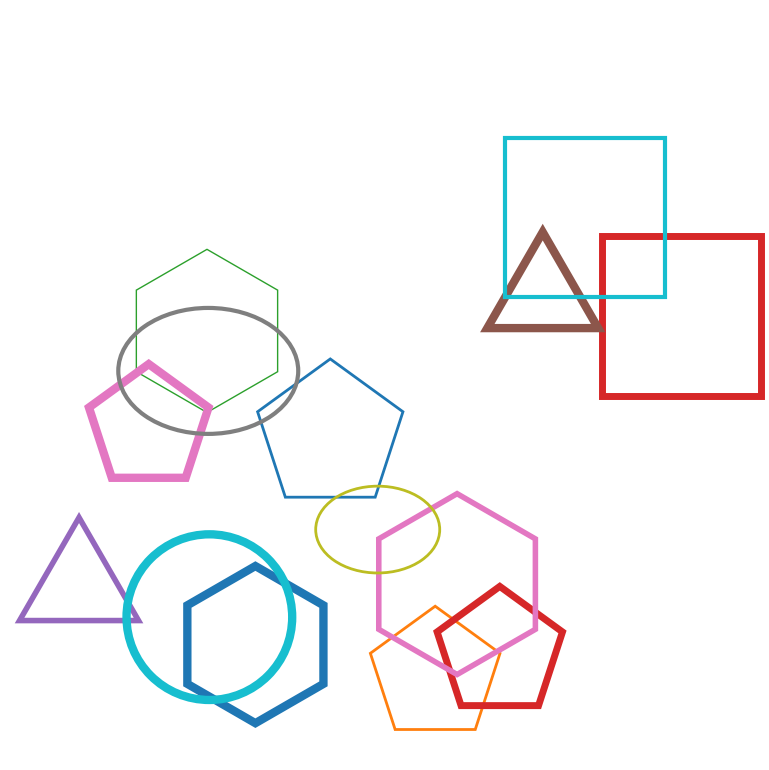[{"shape": "pentagon", "thickness": 1, "radius": 0.5, "center": [0.429, 0.435]}, {"shape": "hexagon", "thickness": 3, "radius": 0.51, "center": [0.332, 0.163]}, {"shape": "pentagon", "thickness": 1, "radius": 0.44, "center": [0.565, 0.124]}, {"shape": "hexagon", "thickness": 0.5, "radius": 0.53, "center": [0.269, 0.57]}, {"shape": "pentagon", "thickness": 2.5, "radius": 0.43, "center": [0.649, 0.153]}, {"shape": "square", "thickness": 2.5, "radius": 0.52, "center": [0.885, 0.59]}, {"shape": "triangle", "thickness": 2, "radius": 0.45, "center": [0.103, 0.239]}, {"shape": "triangle", "thickness": 3, "radius": 0.42, "center": [0.705, 0.615]}, {"shape": "pentagon", "thickness": 3, "radius": 0.41, "center": [0.193, 0.446]}, {"shape": "hexagon", "thickness": 2, "radius": 0.59, "center": [0.594, 0.241]}, {"shape": "oval", "thickness": 1.5, "radius": 0.58, "center": [0.27, 0.518]}, {"shape": "oval", "thickness": 1, "radius": 0.4, "center": [0.491, 0.312]}, {"shape": "square", "thickness": 1.5, "radius": 0.52, "center": [0.76, 0.717]}, {"shape": "circle", "thickness": 3, "radius": 0.54, "center": [0.272, 0.199]}]